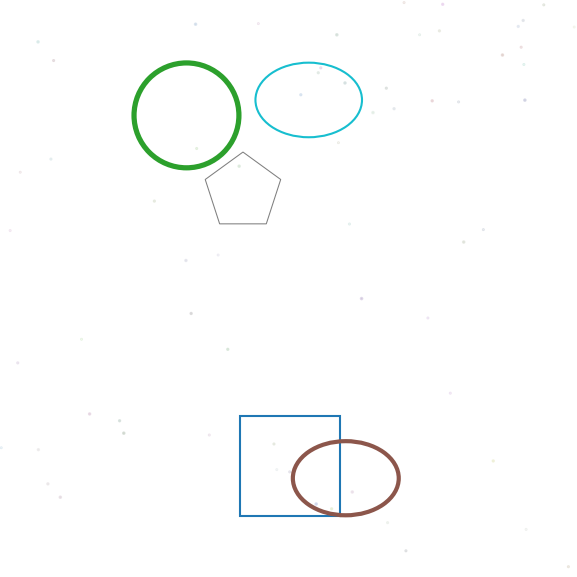[{"shape": "square", "thickness": 1, "radius": 0.43, "center": [0.502, 0.192]}, {"shape": "circle", "thickness": 2.5, "radius": 0.45, "center": [0.323, 0.799]}, {"shape": "oval", "thickness": 2, "radius": 0.46, "center": [0.599, 0.171]}, {"shape": "pentagon", "thickness": 0.5, "radius": 0.34, "center": [0.421, 0.667]}, {"shape": "oval", "thickness": 1, "radius": 0.46, "center": [0.535, 0.826]}]